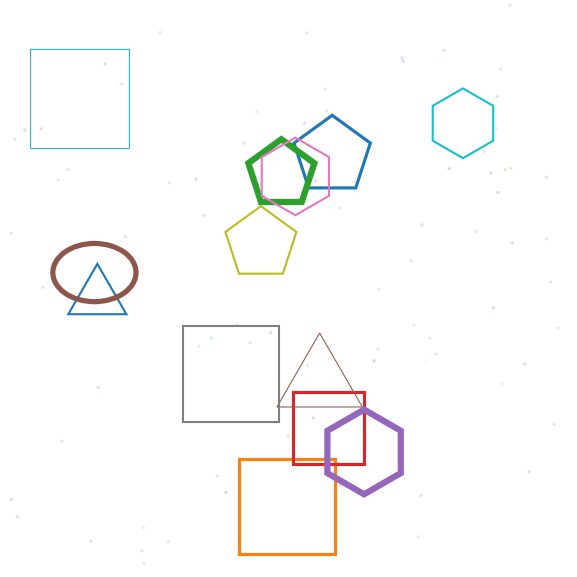[{"shape": "pentagon", "thickness": 1.5, "radius": 0.35, "center": [0.575, 0.73]}, {"shape": "triangle", "thickness": 1, "radius": 0.29, "center": [0.169, 0.484]}, {"shape": "square", "thickness": 1.5, "radius": 0.41, "center": [0.497, 0.122]}, {"shape": "pentagon", "thickness": 3, "radius": 0.3, "center": [0.487, 0.698]}, {"shape": "square", "thickness": 1.5, "radius": 0.31, "center": [0.569, 0.258]}, {"shape": "hexagon", "thickness": 3, "radius": 0.37, "center": [0.63, 0.217]}, {"shape": "oval", "thickness": 2.5, "radius": 0.36, "center": [0.164, 0.527]}, {"shape": "triangle", "thickness": 0.5, "radius": 0.43, "center": [0.553, 0.337]}, {"shape": "hexagon", "thickness": 1, "radius": 0.34, "center": [0.511, 0.694]}, {"shape": "square", "thickness": 1, "radius": 0.42, "center": [0.4, 0.351]}, {"shape": "pentagon", "thickness": 1, "radius": 0.32, "center": [0.452, 0.578]}, {"shape": "square", "thickness": 0.5, "radius": 0.43, "center": [0.138, 0.829]}, {"shape": "hexagon", "thickness": 1, "radius": 0.3, "center": [0.802, 0.786]}]